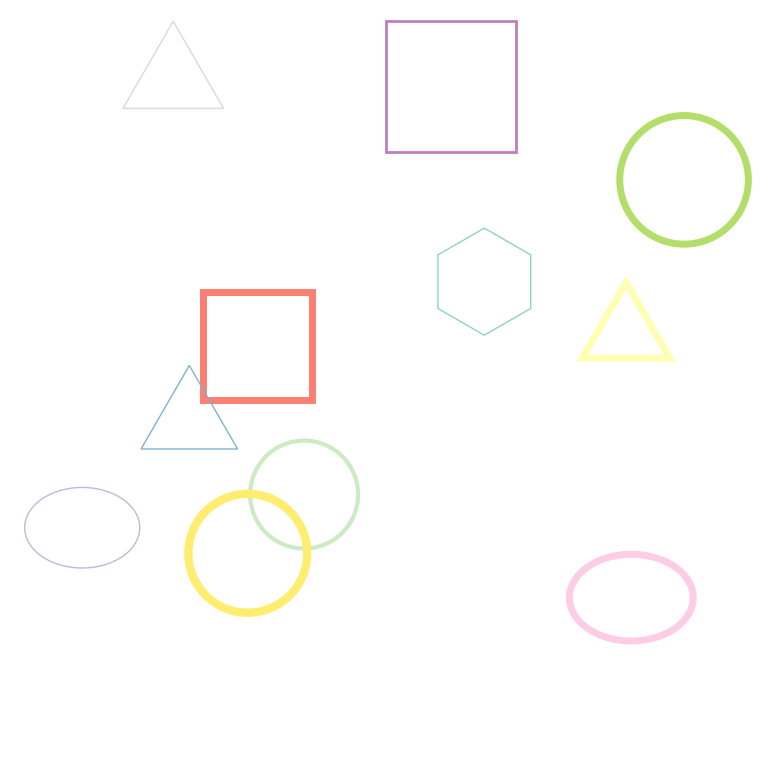[{"shape": "hexagon", "thickness": 0.5, "radius": 0.35, "center": [0.629, 0.634]}, {"shape": "triangle", "thickness": 2.5, "radius": 0.33, "center": [0.813, 0.568]}, {"shape": "oval", "thickness": 0.5, "radius": 0.37, "center": [0.107, 0.315]}, {"shape": "square", "thickness": 2.5, "radius": 0.35, "center": [0.334, 0.551]}, {"shape": "triangle", "thickness": 0.5, "radius": 0.36, "center": [0.246, 0.453]}, {"shape": "circle", "thickness": 2.5, "radius": 0.42, "center": [0.888, 0.766]}, {"shape": "oval", "thickness": 2.5, "radius": 0.4, "center": [0.82, 0.224]}, {"shape": "triangle", "thickness": 0.5, "radius": 0.38, "center": [0.225, 0.897]}, {"shape": "square", "thickness": 1, "radius": 0.42, "center": [0.586, 0.888]}, {"shape": "circle", "thickness": 1.5, "radius": 0.35, "center": [0.395, 0.358]}, {"shape": "circle", "thickness": 3, "radius": 0.39, "center": [0.322, 0.281]}]